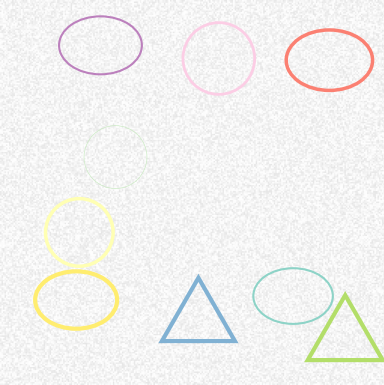[{"shape": "oval", "thickness": 1.5, "radius": 0.52, "center": [0.761, 0.231]}, {"shape": "circle", "thickness": 2.5, "radius": 0.44, "center": [0.206, 0.396]}, {"shape": "oval", "thickness": 2.5, "radius": 0.56, "center": [0.856, 0.844]}, {"shape": "triangle", "thickness": 3, "radius": 0.55, "center": [0.515, 0.169]}, {"shape": "triangle", "thickness": 3, "radius": 0.56, "center": [0.897, 0.121]}, {"shape": "circle", "thickness": 2, "radius": 0.47, "center": [0.568, 0.848]}, {"shape": "oval", "thickness": 1.5, "radius": 0.54, "center": [0.261, 0.882]}, {"shape": "circle", "thickness": 0.5, "radius": 0.41, "center": [0.3, 0.592]}, {"shape": "oval", "thickness": 3, "radius": 0.53, "center": [0.198, 0.221]}]